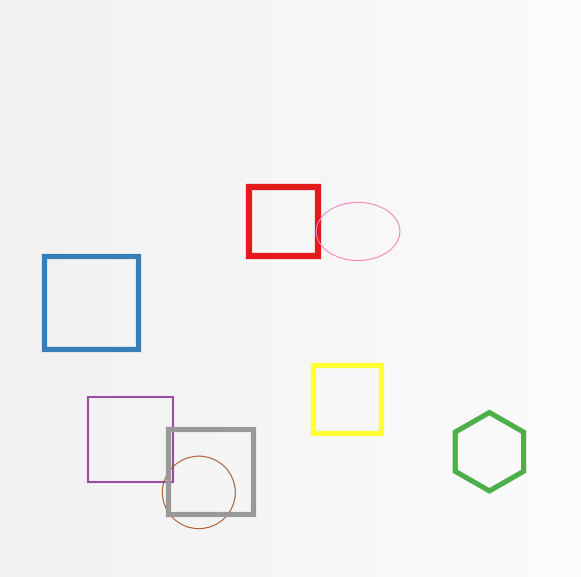[{"shape": "square", "thickness": 3, "radius": 0.3, "center": [0.487, 0.616]}, {"shape": "square", "thickness": 2.5, "radius": 0.4, "center": [0.157, 0.476]}, {"shape": "hexagon", "thickness": 2.5, "radius": 0.34, "center": [0.842, 0.217]}, {"shape": "square", "thickness": 1, "radius": 0.37, "center": [0.225, 0.238]}, {"shape": "square", "thickness": 2.5, "radius": 0.29, "center": [0.597, 0.308]}, {"shape": "circle", "thickness": 0.5, "radius": 0.31, "center": [0.342, 0.146]}, {"shape": "oval", "thickness": 0.5, "radius": 0.36, "center": [0.616, 0.598]}, {"shape": "square", "thickness": 2.5, "radius": 0.37, "center": [0.362, 0.183]}]